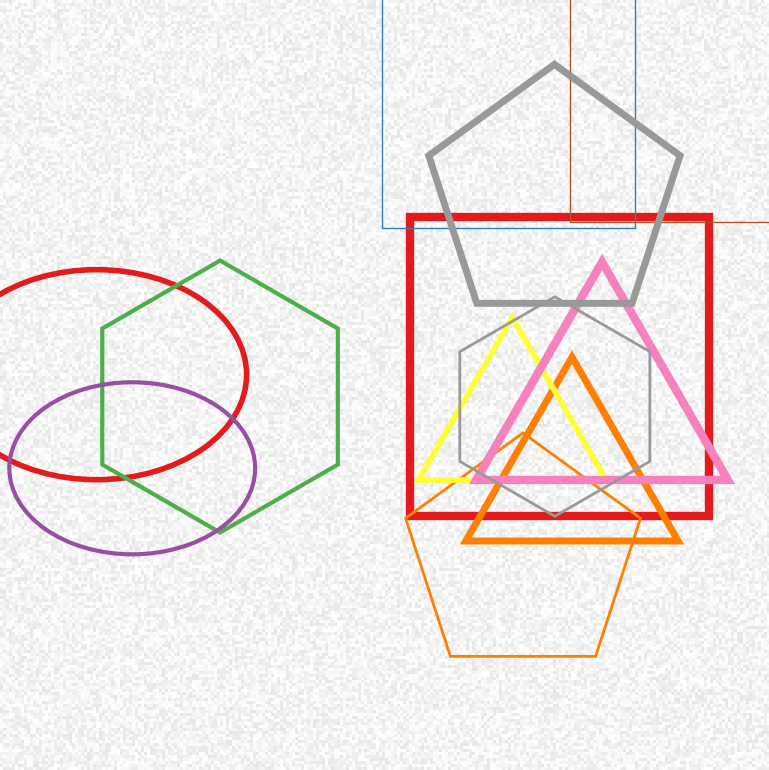[{"shape": "oval", "thickness": 2, "radius": 0.97, "center": [0.125, 0.513]}, {"shape": "square", "thickness": 3, "radius": 0.97, "center": [0.726, 0.524]}, {"shape": "square", "thickness": 0.5, "radius": 0.82, "center": [0.66, 0.868]}, {"shape": "hexagon", "thickness": 1.5, "radius": 0.88, "center": [0.286, 0.485]}, {"shape": "oval", "thickness": 1.5, "radius": 0.8, "center": [0.172, 0.392]}, {"shape": "triangle", "thickness": 2.5, "radius": 0.8, "center": [0.743, 0.377]}, {"shape": "pentagon", "thickness": 1, "radius": 0.8, "center": [0.679, 0.277]}, {"shape": "triangle", "thickness": 2, "radius": 0.7, "center": [0.665, 0.447]}, {"shape": "square", "thickness": 0.5, "radius": 0.74, "center": [0.888, 0.86]}, {"shape": "triangle", "thickness": 3, "radius": 0.94, "center": [0.782, 0.471]}, {"shape": "hexagon", "thickness": 1, "radius": 0.71, "center": [0.721, 0.472]}, {"shape": "pentagon", "thickness": 2.5, "radius": 0.86, "center": [0.72, 0.745]}]